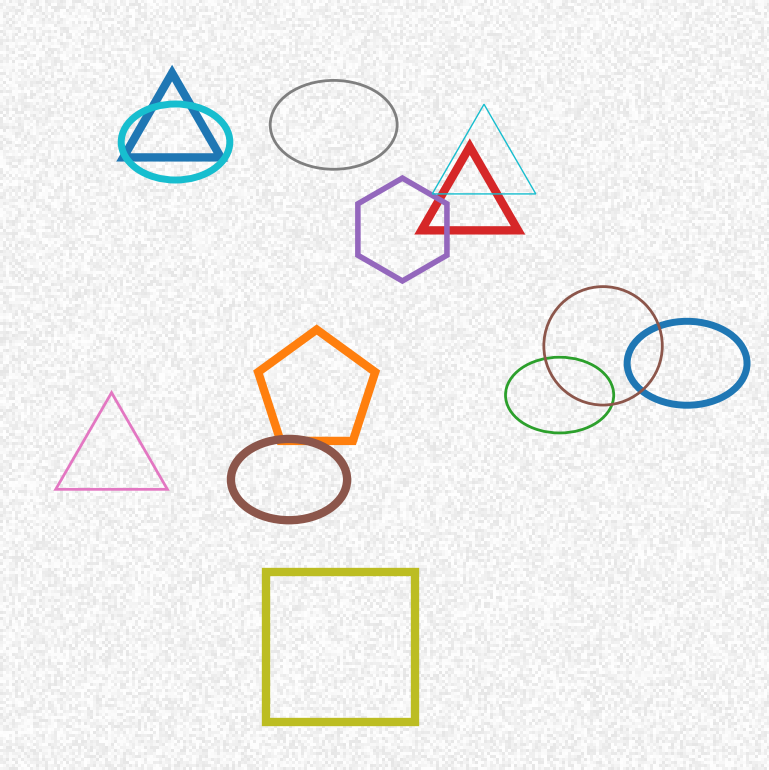[{"shape": "oval", "thickness": 2.5, "radius": 0.39, "center": [0.892, 0.528]}, {"shape": "triangle", "thickness": 3, "radius": 0.37, "center": [0.224, 0.832]}, {"shape": "pentagon", "thickness": 3, "radius": 0.4, "center": [0.411, 0.492]}, {"shape": "oval", "thickness": 1, "radius": 0.35, "center": [0.727, 0.487]}, {"shape": "triangle", "thickness": 3, "radius": 0.36, "center": [0.61, 0.737]}, {"shape": "hexagon", "thickness": 2, "radius": 0.33, "center": [0.523, 0.702]}, {"shape": "circle", "thickness": 1, "radius": 0.38, "center": [0.783, 0.551]}, {"shape": "oval", "thickness": 3, "radius": 0.38, "center": [0.375, 0.377]}, {"shape": "triangle", "thickness": 1, "radius": 0.42, "center": [0.145, 0.406]}, {"shape": "oval", "thickness": 1, "radius": 0.41, "center": [0.433, 0.838]}, {"shape": "square", "thickness": 3, "radius": 0.49, "center": [0.442, 0.16]}, {"shape": "oval", "thickness": 2.5, "radius": 0.35, "center": [0.228, 0.816]}, {"shape": "triangle", "thickness": 0.5, "radius": 0.39, "center": [0.629, 0.787]}]